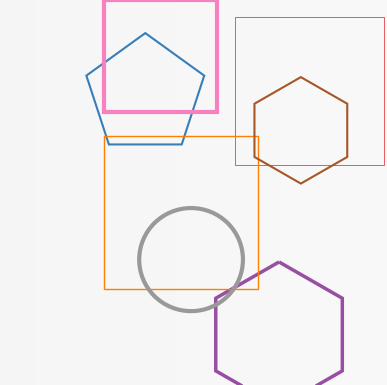[{"shape": "square", "thickness": 0.5, "radius": 0.96, "center": [0.799, 0.764]}, {"shape": "pentagon", "thickness": 1.5, "radius": 0.8, "center": [0.375, 0.754]}, {"shape": "hexagon", "thickness": 2.5, "radius": 0.94, "center": [0.72, 0.131]}, {"shape": "square", "thickness": 1, "radius": 0.99, "center": [0.467, 0.448]}, {"shape": "hexagon", "thickness": 1.5, "radius": 0.69, "center": [0.776, 0.661]}, {"shape": "square", "thickness": 3, "radius": 0.73, "center": [0.415, 0.855]}, {"shape": "circle", "thickness": 3, "radius": 0.67, "center": [0.493, 0.326]}]